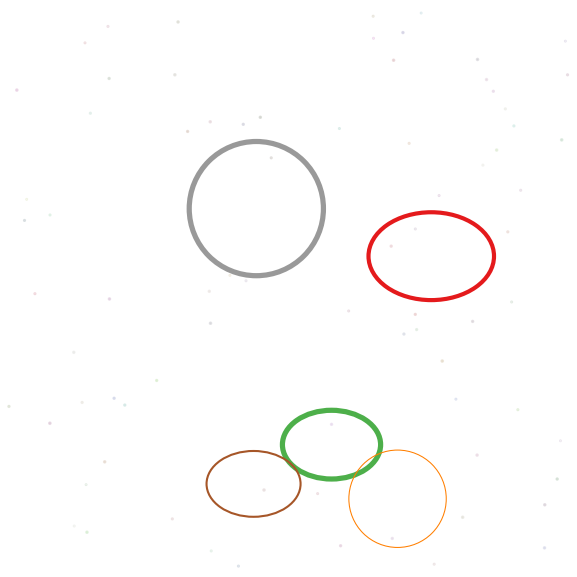[{"shape": "oval", "thickness": 2, "radius": 0.54, "center": [0.747, 0.556]}, {"shape": "oval", "thickness": 2.5, "radius": 0.43, "center": [0.574, 0.229]}, {"shape": "circle", "thickness": 0.5, "radius": 0.42, "center": [0.688, 0.135]}, {"shape": "oval", "thickness": 1, "radius": 0.41, "center": [0.439, 0.161]}, {"shape": "circle", "thickness": 2.5, "radius": 0.58, "center": [0.444, 0.638]}]